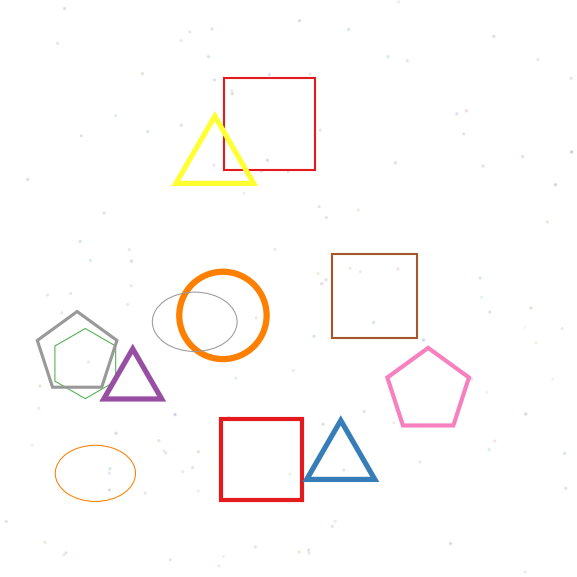[{"shape": "square", "thickness": 2, "radius": 0.35, "center": [0.453, 0.203]}, {"shape": "square", "thickness": 1, "radius": 0.4, "center": [0.467, 0.784]}, {"shape": "triangle", "thickness": 2.5, "radius": 0.34, "center": [0.59, 0.203]}, {"shape": "hexagon", "thickness": 0.5, "radius": 0.3, "center": [0.148, 0.37]}, {"shape": "triangle", "thickness": 2.5, "radius": 0.29, "center": [0.23, 0.337]}, {"shape": "circle", "thickness": 3, "radius": 0.38, "center": [0.386, 0.453]}, {"shape": "oval", "thickness": 0.5, "radius": 0.35, "center": [0.165, 0.179]}, {"shape": "triangle", "thickness": 2.5, "radius": 0.39, "center": [0.372, 0.72]}, {"shape": "square", "thickness": 1, "radius": 0.37, "center": [0.649, 0.487]}, {"shape": "pentagon", "thickness": 2, "radius": 0.37, "center": [0.741, 0.322]}, {"shape": "pentagon", "thickness": 1.5, "radius": 0.36, "center": [0.134, 0.387]}, {"shape": "oval", "thickness": 0.5, "radius": 0.37, "center": [0.337, 0.442]}]